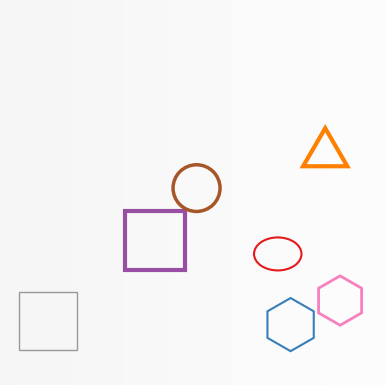[{"shape": "oval", "thickness": 1.5, "radius": 0.31, "center": [0.717, 0.34]}, {"shape": "hexagon", "thickness": 1.5, "radius": 0.34, "center": [0.75, 0.157]}, {"shape": "square", "thickness": 3, "radius": 0.38, "center": [0.4, 0.375]}, {"shape": "triangle", "thickness": 3, "radius": 0.33, "center": [0.839, 0.601]}, {"shape": "circle", "thickness": 2.5, "radius": 0.3, "center": [0.507, 0.511]}, {"shape": "hexagon", "thickness": 2, "radius": 0.32, "center": [0.878, 0.219]}, {"shape": "square", "thickness": 1, "radius": 0.38, "center": [0.124, 0.166]}]